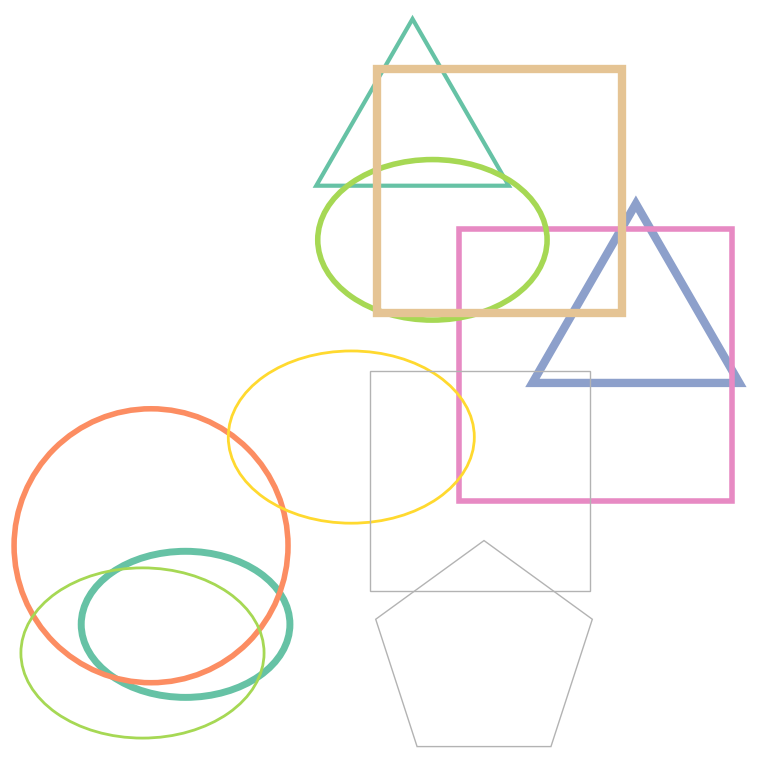[{"shape": "oval", "thickness": 2.5, "radius": 0.68, "center": [0.241, 0.189]}, {"shape": "triangle", "thickness": 1.5, "radius": 0.72, "center": [0.536, 0.831]}, {"shape": "circle", "thickness": 2, "radius": 0.89, "center": [0.196, 0.291]}, {"shape": "triangle", "thickness": 3, "radius": 0.78, "center": [0.826, 0.58]}, {"shape": "square", "thickness": 2, "radius": 0.89, "center": [0.773, 0.526]}, {"shape": "oval", "thickness": 1, "radius": 0.79, "center": [0.185, 0.152]}, {"shape": "oval", "thickness": 2, "radius": 0.74, "center": [0.562, 0.689]}, {"shape": "oval", "thickness": 1, "radius": 0.8, "center": [0.456, 0.432]}, {"shape": "square", "thickness": 3, "radius": 0.79, "center": [0.649, 0.752]}, {"shape": "square", "thickness": 0.5, "radius": 0.71, "center": [0.624, 0.376]}, {"shape": "pentagon", "thickness": 0.5, "radius": 0.74, "center": [0.629, 0.15]}]